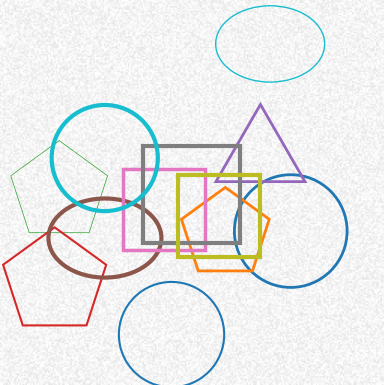[{"shape": "circle", "thickness": 1.5, "radius": 0.68, "center": [0.446, 0.131]}, {"shape": "circle", "thickness": 2, "radius": 0.73, "center": [0.755, 0.4]}, {"shape": "pentagon", "thickness": 2, "radius": 0.6, "center": [0.585, 0.393]}, {"shape": "pentagon", "thickness": 0.5, "radius": 0.66, "center": [0.154, 0.503]}, {"shape": "pentagon", "thickness": 1.5, "radius": 0.7, "center": [0.142, 0.269]}, {"shape": "triangle", "thickness": 2, "radius": 0.67, "center": [0.676, 0.595]}, {"shape": "oval", "thickness": 3, "radius": 0.73, "center": [0.273, 0.382]}, {"shape": "square", "thickness": 2.5, "radius": 0.53, "center": [0.426, 0.457]}, {"shape": "square", "thickness": 3, "radius": 0.63, "center": [0.497, 0.495]}, {"shape": "square", "thickness": 3, "radius": 0.53, "center": [0.568, 0.439]}, {"shape": "oval", "thickness": 1, "radius": 0.71, "center": [0.702, 0.886]}, {"shape": "circle", "thickness": 3, "radius": 0.69, "center": [0.272, 0.589]}]